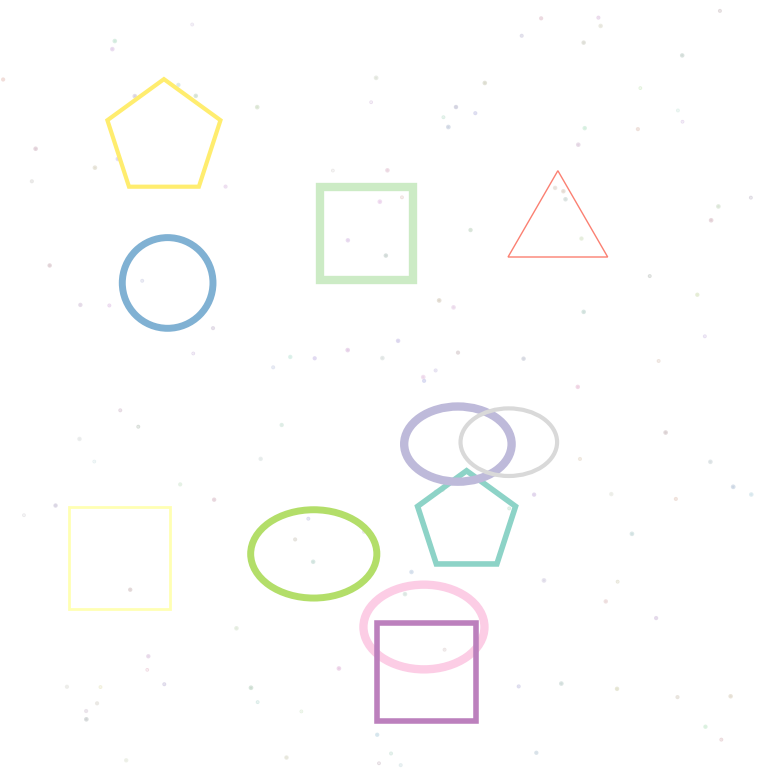[{"shape": "pentagon", "thickness": 2, "radius": 0.33, "center": [0.606, 0.322]}, {"shape": "square", "thickness": 1, "radius": 0.33, "center": [0.155, 0.275]}, {"shape": "oval", "thickness": 3, "radius": 0.35, "center": [0.595, 0.423]}, {"shape": "triangle", "thickness": 0.5, "radius": 0.37, "center": [0.724, 0.704]}, {"shape": "circle", "thickness": 2.5, "radius": 0.29, "center": [0.218, 0.633]}, {"shape": "oval", "thickness": 2.5, "radius": 0.41, "center": [0.407, 0.281]}, {"shape": "oval", "thickness": 3, "radius": 0.39, "center": [0.551, 0.186]}, {"shape": "oval", "thickness": 1.5, "radius": 0.31, "center": [0.661, 0.426]}, {"shape": "square", "thickness": 2, "radius": 0.32, "center": [0.554, 0.127]}, {"shape": "square", "thickness": 3, "radius": 0.3, "center": [0.475, 0.697]}, {"shape": "pentagon", "thickness": 1.5, "radius": 0.39, "center": [0.213, 0.82]}]